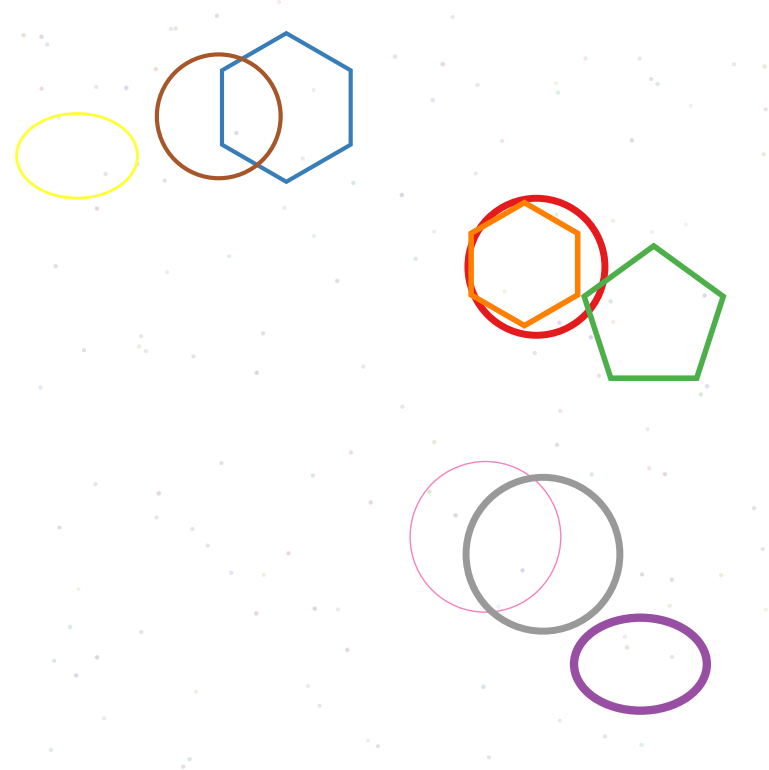[{"shape": "circle", "thickness": 2.5, "radius": 0.44, "center": [0.697, 0.654]}, {"shape": "hexagon", "thickness": 1.5, "radius": 0.48, "center": [0.372, 0.86]}, {"shape": "pentagon", "thickness": 2, "radius": 0.47, "center": [0.849, 0.586]}, {"shape": "oval", "thickness": 3, "radius": 0.43, "center": [0.832, 0.137]}, {"shape": "hexagon", "thickness": 2, "radius": 0.4, "center": [0.681, 0.657]}, {"shape": "oval", "thickness": 1, "radius": 0.39, "center": [0.1, 0.798]}, {"shape": "circle", "thickness": 1.5, "radius": 0.4, "center": [0.284, 0.849]}, {"shape": "circle", "thickness": 0.5, "radius": 0.49, "center": [0.63, 0.303]}, {"shape": "circle", "thickness": 2.5, "radius": 0.5, "center": [0.705, 0.28]}]